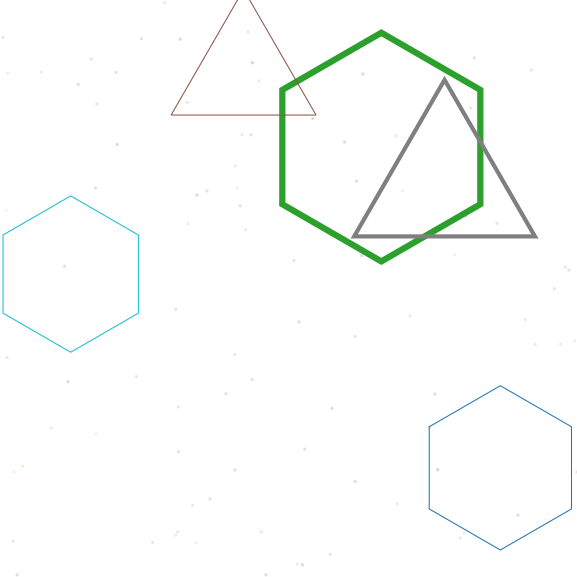[{"shape": "hexagon", "thickness": 0.5, "radius": 0.71, "center": [0.866, 0.189]}, {"shape": "hexagon", "thickness": 3, "radius": 0.99, "center": [0.66, 0.744]}, {"shape": "triangle", "thickness": 0.5, "radius": 0.72, "center": [0.422, 0.872]}, {"shape": "triangle", "thickness": 2, "radius": 0.9, "center": [0.77, 0.68]}, {"shape": "hexagon", "thickness": 0.5, "radius": 0.68, "center": [0.122, 0.525]}]